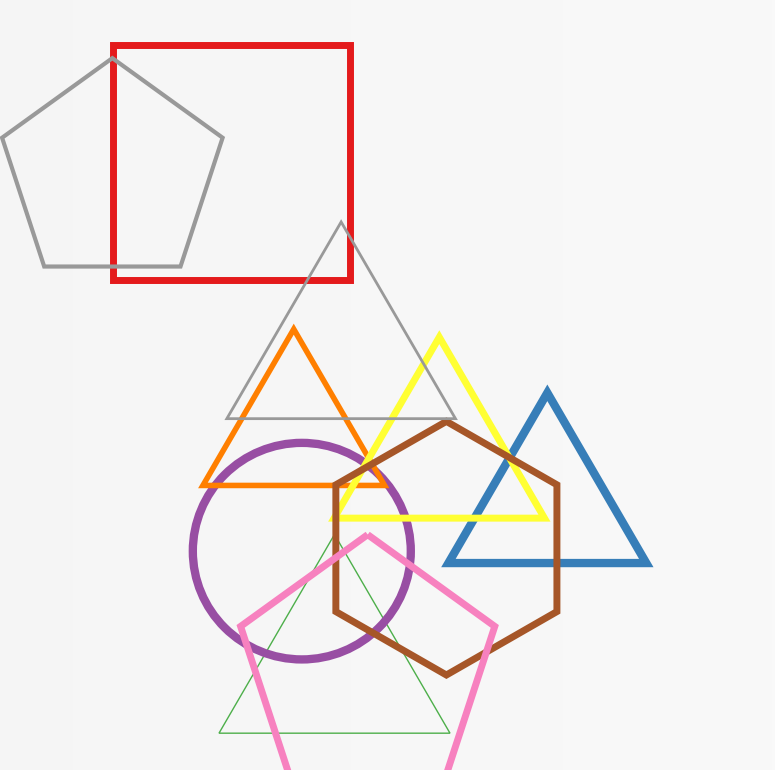[{"shape": "square", "thickness": 2.5, "radius": 0.76, "center": [0.299, 0.789]}, {"shape": "triangle", "thickness": 3, "radius": 0.74, "center": [0.706, 0.342]}, {"shape": "triangle", "thickness": 0.5, "radius": 0.86, "center": [0.432, 0.134]}, {"shape": "circle", "thickness": 3, "radius": 0.7, "center": [0.389, 0.284]}, {"shape": "triangle", "thickness": 2, "radius": 0.68, "center": [0.379, 0.437]}, {"shape": "triangle", "thickness": 2.5, "radius": 0.78, "center": [0.567, 0.405]}, {"shape": "hexagon", "thickness": 2.5, "radius": 0.82, "center": [0.576, 0.288]}, {"shape": "pentagon", "thickness": 2.5, "radius": 0.86, "center": [0.474, 0.133]}, {"shape": "pentagon", "thickness": 1.5, "radius": 0.75, "center": [0.145, 0.775]}, {"shape": "triangle", "thickness": 1, "radius": 0.85, "center": [0.44, 0.541]}]